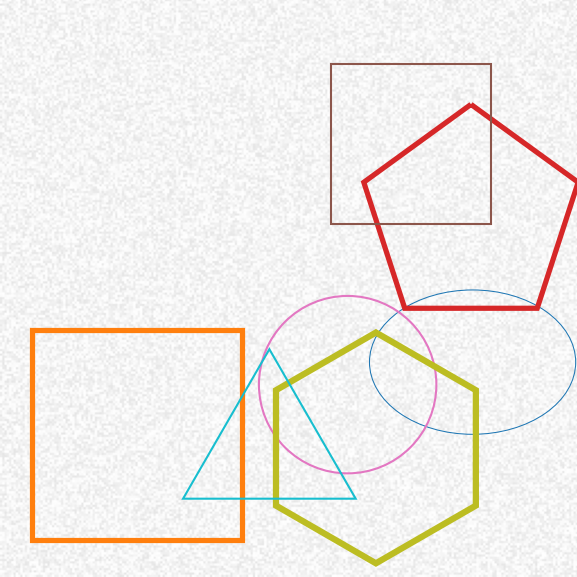[{"shape": "oval", "thickness": 0.5, "radius": 0.89, "center": [0.818, 0.372]}, {"shape": "square", "thickness": 2.5, "radius": 0.91, "center": [0.237, 0.246]}, {"shape": "pentagon", "thickness": 2.5, "radius": 0.98, "center": [0.816, 0.623]}, {"shape": "square", "thickness": 1, "radius": 0.69, "center": [0.711, 0.75]}, {"shape": "circle", "thickness": 1, "radius": 0.77, "center": [0.602, 0.333]}, {"shape": "hexagon", "thickness": 3, "radius": 1.0, "center": [0.651, 0.224]}, {"shape": "triangle", "thickness": 1, "radius": 0.86, "center": [0.466, 0.222]}]